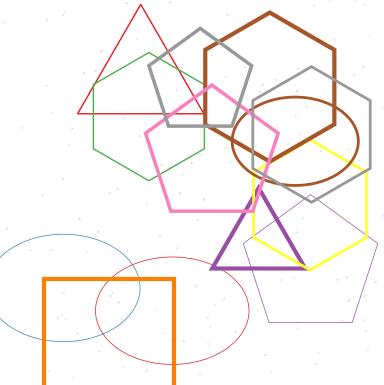[{"shape": "oval", "thickness": 0.5, "radius": 1.0, "center": [0.447, 0.193]}, {"shape": "triangle", "thickness": 1, "radius": 0.95, "center": [0.366, 0.799]}, {"shape": "oval", "thickness": 0.5, "radius": 1.0, "center": [0.165, 0.252]}, {"shape": "hexagon", "thickness": 1, "radius": 0.83, "center": [0.387, 0.697]}, {"shape": "triangle", "thickness": 3, "radius": 0.7, "center": [0.672, 0.372]}, {"shape": "pentagon", "thickness": 0.5, "radius": 0.92, "center": [0.807, 0.311]}, {"shape": "square", "thickness": 3, "radius": 0.85, "center": [0.283, 0.105]}, {"shape": "hexagon", "thickness": 2, "radius": 0.85, "center": [0.805, 0.468]}, {"shape": "hexagon", "thickness": 3, "radius": 0.97, "center": [0.701, 0.774]}, {"shape": "oval", "thickness": 2, "radius": 0.82, "center": [0.767, 0.633]}, {"shape": "pentagon", "thickness": 2.5, "radius": 0.91, "center": [0.55, 0.598]}, {"shape": "hexagon", "thickness": 2, "radius": 0.88, "center": [0.809, 0.651]}, {"shape": "pentagon", "thickness": 2.5, "radius": 0.7, "center": [0.52, 0.786]}]